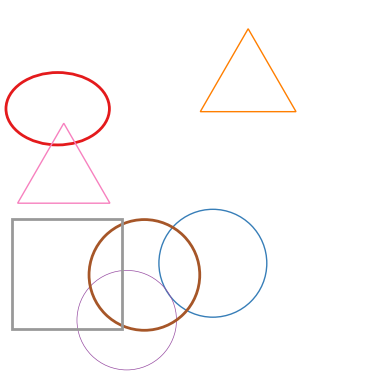[{"shape": "oval", "thickness": 2, "radius": 0.67, "center": [0.15, 0.718]}, {"shape": "circle", "thickness": 1, "radius": 0.7, "center": [0.553, 0.316]}, {"shape": "circle", "thickness": 0.5, "radius": 0.65, "center": [0.329, 0.168]}, {"shape": "triangle", "thickness": 1, "radius": 0.72, "center": [0.645, 0.782]}, {"shape": "circle", "thickness": 2, "radius": 0.72, "center": [0.375, 0.286]}, {"shape": "triangle", "thickness": 1, "radius": 0.69, "center": [0.166, 0.541]}, {"shape": "square", "thickness": 2, "radius": 0.71, "center": [0.175, 0.288]}]